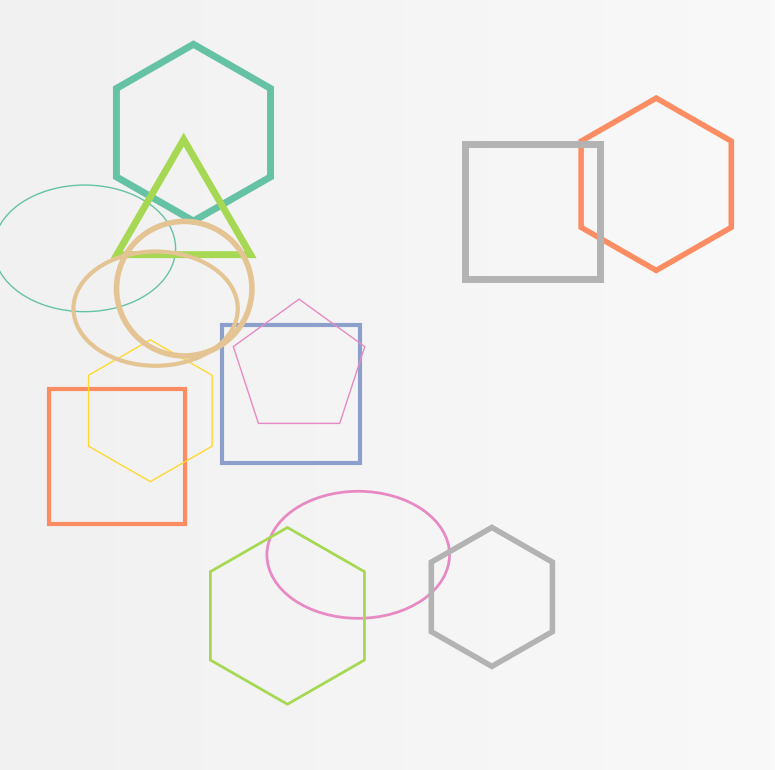[{"shape": "oval", "thickness": 0.5, "radius": 0.59, "center": [0.109, 0.677]}, {"shape": "hexagon", "thickness": 2.5, "radius": 0.57, "center": [0.25, 0.828]}, {"shape": "hexagon", "thickness": 2, "radius": 0.56, "center": [0.847, 0.761]}, {"shape": "square", "thickness": 1.5, "radius": 0.44, "center": [0.151, 0.407]}, {"shape": "square", "thickness": 1.5, "radius": 0.45, "center": [0.375, 0.488]}, {"shape": "oval", "thickness": 1, "radius": 0.59, "center": [0.462, 0.279]}, {"shape": "pentagon", "thickness": 0.5, "radius": 0.45, "center": [0.386, 0.522]}, {"shape": "triangle", "thickness": 2.5, "radius": 0.5, "center": [0.237, 0.719]}, {"shape": "hexagon", "thickness": 1, "radius": 0.57, "center": [0.371, 0.2]}, {"shape": "hexagon", "thickness": 0.5, "radius": 0.46, "center": [0.194, 0.467]}, {"shape": "oval", "thickness": 1.5, "radius": 0.53, "center": [0.201, 0.599]}, {"shape": "circle", "thickness": 2, "radius": 0.44, "center": [0.238, 0.625]}, {"shape": "hexagon", "thickness": 2, "radius": 0.45, "center": [0.635, 0.225]}, {"shape": "square", "thickness": 2.5, "radius": 0.44, "center": [0.687, 0.725]}]